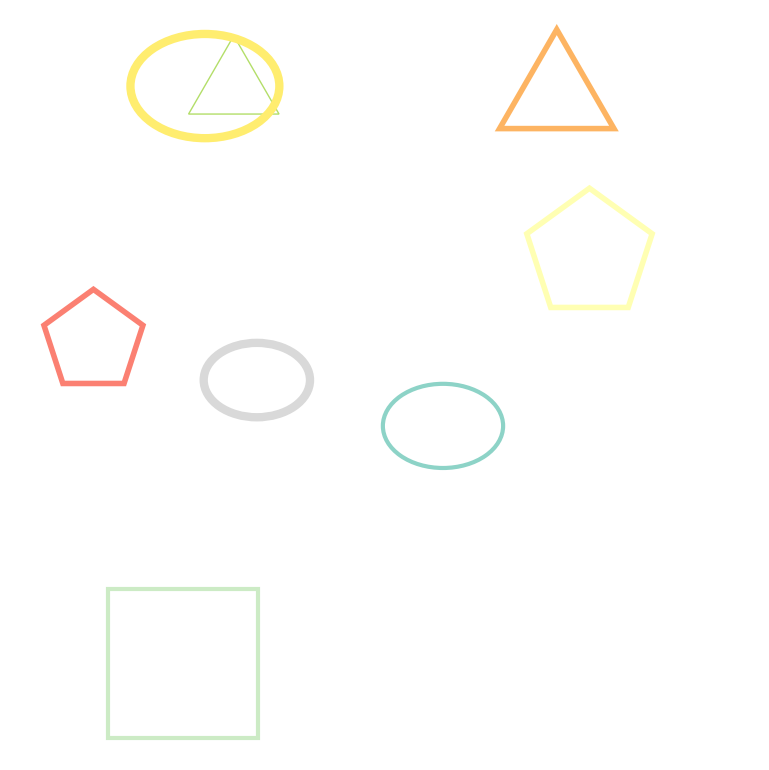[{"shape": "oval", "thickness": 1.5, "radius": 0.39, "center": [0.575, 0.447]}, {"shape": "pentagon", "thickness": 2, "radius": 0.43, "center": [0.766, 0.67]}, {"shape": "pentagon", "thickness": 2, "radius": 0.34, "center": [0.121, 0.557]}, {"shape": "triangle", "thickness": 2, "radius": 0.43, "center": [0.723, 0.876]}, {"shape": "triangle", "thickness": 0.5, "radius": 0.34, "center": [0.304, 0.886]}, {"shape": "oval", "thickness": 3, "radius": 0.35, "center": [0.334, 0.506]}, {"shape": "square", "thickness": 1.5, "radius": 0.49, "center": [0.238, 0.138]}, {"shape": "oval", "thickness": 3, "radius": 0.48, "center": [0.266, 0.888]}]